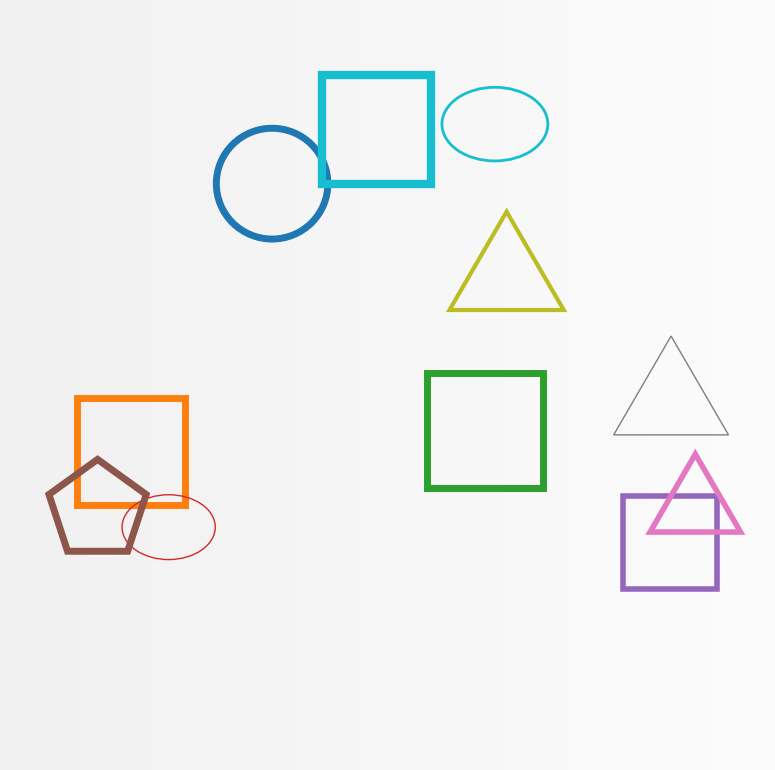[{"shape": "circle", "thickness": 2.5, "radius": 0.36, "center": [0.351, 0.762]}, {"shape": "square", "thickness": 2.5, "radius": 0.35, "center": [0.169, 0.414]}, {"shape": "square", "thickness": 2.5, "radius": 0.37, "center": [0.626, 0.441]}, {"shape": "oval", "thickness": 0.5, "radius": 0.3, "center": [0.218, 0.315]}, {"shape": "square", "thickness": 2, "radius": 0.3, "center": [0.865, 0.295]}, {"shape": "pentagon", "thickness": 2.5, "radius": 0.33, "center": [0.126, 0.337]}, {"shape": "triangle", "thickness": 2, "radius": 0.34, "center": [0.897, 0.343]}, {"shape": "triangle", "thickness": 0.5, "radius": 0.43, "center": [0.866, 0.478]}, {"shape": "triangle", "thickness": 1.5, "radius": 0.43, "center": [0.654, 0.64]}, {"shape": "square", "thickness": 3, "radius": 0.35, "center": [0.486, 0.831]}, {"shape": "oval", "thickness": 1, "radius": 0.34, "center": [0.639, 0.839]}]